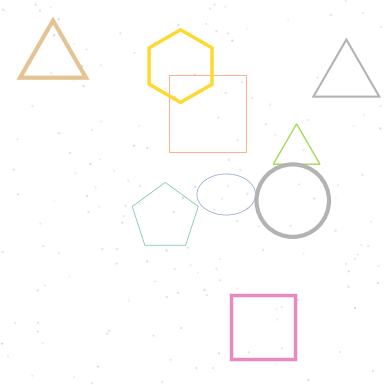[{"shape": "pentagon", "thickness": 0.5, "radius": 0.45, "center": [0.429, 0.436]}, {"shape": "square", "thickness": 0.5, "radius": 0.5, "center": [0.54, 0.706]}, {"shape": "oval", "thickness": 0.5, "radius": 0.38, "center": [0.588, 0.495]}, {"shape": "square", "thickness": 2.5, "radius": 0.42, "center": [0.683, 0.15]}, {"shape": "triangle", "thickness": 1, "radius": 0.35, "center": [0.77, 0.608]}, {"shape": "hexagon", "thickness": 2.5, "radius": 0.47, "center": [0.469, 0.828]}, {"shape": "triangle", "thickness": 3, "radius": 0.49, "center": [0.138, 0.848]}, {"shape": "triangle", "thickness": 1.5, "radius": 0.49, "center": [0.9, 0.798]}, {"shape": "circle", "thickness": 3, "radius": 0.47, "center": [0.76, 0.479]}]